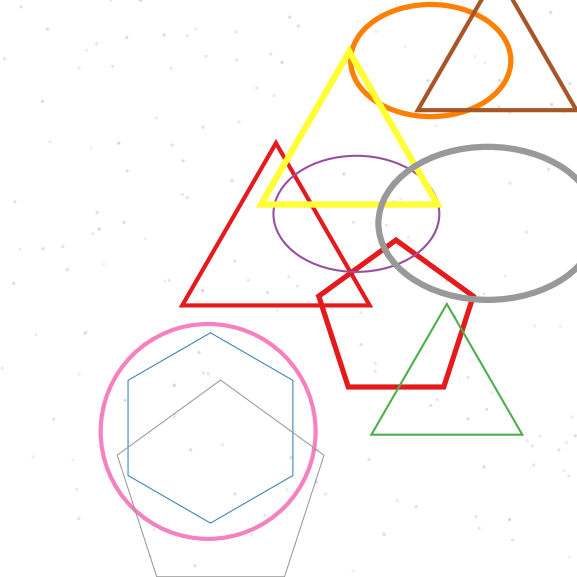[{"shape": "triangle", "thickness": 2, "radius": 0.94, "center": [0.478, 0.564]}, {"shape": "pentagon", "thickness": 2.5, "radius": 0.7, "center": [0.686, 0.443]}, {"shape": "hexagon", "thickness": 0.5, "radius": 0.82, "center": [0.364, 0.258]}, {"shape": "triangle", "thickness": 1, "radius": 0.75, "center": [0.774, 0.322]}, {"shape": "oval", "thickness": 1, "radius": 0.72, "center": [0.617, 0.629]}, {"shape": "oval", "thickness": 2.5, "radius": 0.69, "center": [0.746, 0.894]}, {"shape": "triangle", "thickness": 3, "radius": 0.88, "center": [0.605, 0.733]}, {"shape": "triangle", "thickness": 2, "radius": 0.79, "center": [0.861, 0.888]}, {"shape": "circle", "thickness": 2, "radius": 0.93, "center": [0.36, 0.252]}, {"shape": "oval", "thickness": 3, "radius": 0.95, "center": [0.845, 0.612]}, {"shape": "pentagon", "thickness": 0.5, "radius": 0.94, "center": [0.382, 0.153]}]